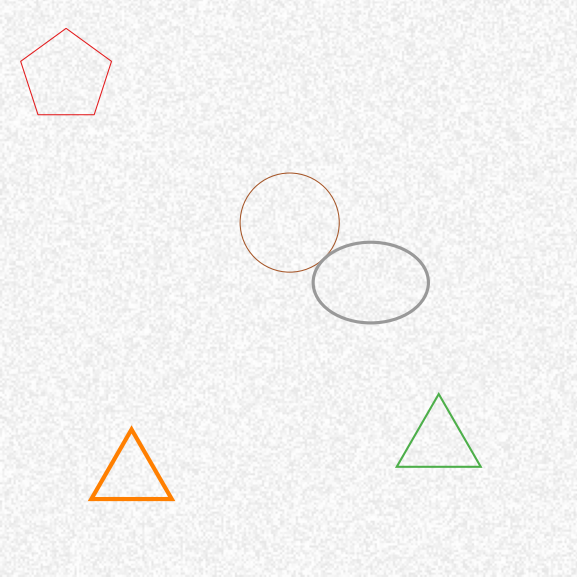[{"shape": "pentagon", "thickness": 0.5, "radius": 0.41, "center": [0.114, 0.867]}, {"shape": "triangle", "thickness": 1, "radius": 0.42, "center": [0.76, 0.233]}, {"shape": "triangle", "thickness": 2, "radius": 0.4, "center": [0.228, 0.175]}, {"shape": "circle", "thickness": 0.5, "radius": 0.43, "center": [0.502, 0.614]}, {"shape": "oval", "thickness": 1.5, "radius": 0.5, "center": [0.642, 0.51]}]